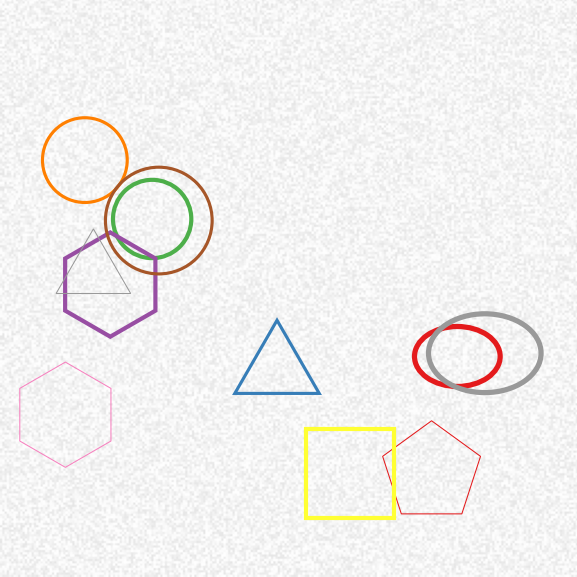[{"shape": "pentagon", "thickness": 0.5, "radius": 0.45, "center": [0.747, 0.181]}, {"shape": "oval", "thickness": 2.5, "radius": 0.37, "center": [0.792, 0.382]}, {"shape": "triangle", "thickness": 1.5, "radius": 0.42, "center": [0.48, 0.36]}, {"shape": "circle", "thickness": 2, "radius": 0.34, "center": [0.263, 0.62]}, {"shape": "hexagon", "thickness": 2, "radius": 0.45, "center": [0.191, 0.506]}, {"shape": "circle", "thickness": 1.5, "radius": 0.37, "center": [0.147, 0.722]}, {"shape": "square", "thickness": 2, "radius": 0.38, "center": [0.606, 0.18]}, {"shape": "circle", "thickness": 1.5, "radius": 0.46, "center": [0.275, 0.617]}, {"shape": "hexagon", "thickness": 0.5, "radius": 0.46, "center": [0.113, 0.281]}, {"shape": "triangle", "thickness": 0.5, "radius": 0.37, "center": [0.162, 0.528]}, {"shape": "oval", "thickness": 2.5, "radius": 0.49, "center": [0.839, 0.388]}]